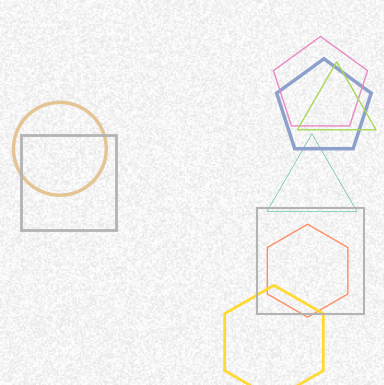[{"shape": "triangle", "thickness": 0.5, "radius": 0.67, "center": [0.81, 0.518]}, {"shape": "hexagon", "thickness": 1, "radius": 0.6, "center": [0.799, 0.297]}, {"shape": "pentagon", "thickness": 2.5, "radius": 0.65, "center": [0.841, 0.718]}, {"shape": "pentagon", "thickness": 1, "radius": 0.64, "center": [0.833, 0.777]}, {"shape": "triangle", "thickness": 1, "radius": 0.59, "center": [0.875, 0.722]}, {"shape": "hexagon", "thickness": 2, "radius": 0.74, "center": [0.712, 0.111]}, {"shape": "circle", "thickness": 2.5, "radius": 0.6, "center": [0.156, 0.613]}, {"shape": "square", "thickness": 2, "radius": 0.62, "center": [0.177, 0.526]}, {"shape": "square", "thickness": 1.5, "radius": 0.69, "center": [0.806, 0.322]}]